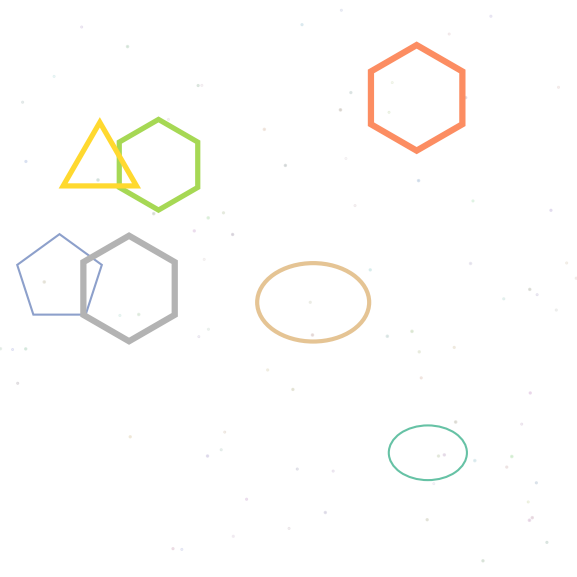[{"shape": "oval", "thickness": 1, "radius": 0.34, "center": [0.741, 0.215]}, {"shape": "hexagon", "thickness": 3, "radius": 0.46, "center": [0.721, 0.83]}, {"shape": "pentagon", "thickness": 1, "radius": 0.39, "center": [0.103, 0.517]}, {"shape": "hexagon", "thickness": 2.5, "radius": 0.39, "center": [0.274, 0.714]}, {"shape": "triangle", "thickness": 2.5, "radius": 0.37, "center": [0.173, 0.714]}, {"shape": "oval", "thickness": 2, "radius": 0.48, "center": [0.542, 0.476]}, {"shape": "hexagon", "thickness": 3, "radius": 0.46, "center": [0.223, 0.5]}]